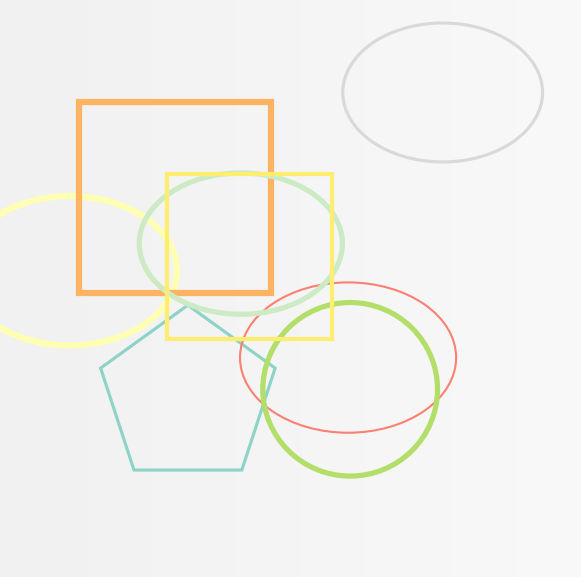[{"shape": "pentagon", "thickness": 1.5, "radius": 0.79, "center": [0.323, 0.313]}, {"shape": "oval", "thickness": 3, "radius": 0.92, "center": [0.12, 0.53]}, {"shape": "oval", "thickness": 1, "radius": 0.93, "center": [0.599, 0.38]}, {"shape": "square", "thickness": 3, "radius": 0.83, "center": [0.301, 0.658]}, {"shape": "circle", "thickness": 2.5, "radius": 0.75, "center": [0.602, 0.325]}, {"shape": "oval", "thickness": 1.5, "radius": 0.86, "center": [0.762, 0.839]}, {"shape": "oval", "thickness": 2.5, "radius": 0.87, "center": [0.414, 0.577]}, {"shape": "square", "thickness": 2, "radius": 0.71, "center": [0.43, 0.555]}]